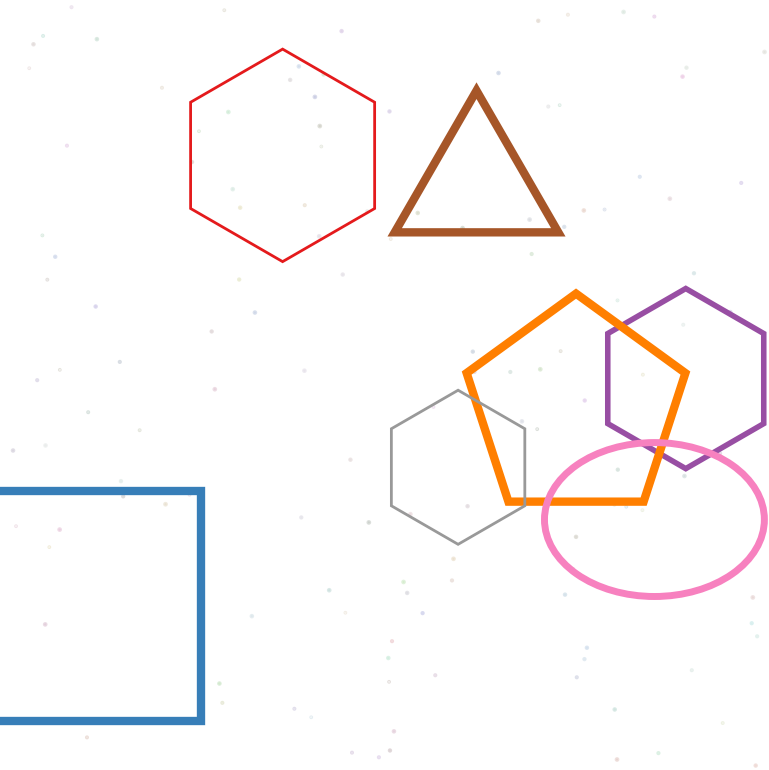[{"shape": "hexagon", "thickness": 1, "radius": 0.69, "center": [0.367, 0.798]}, {"shape": "square", "thickness": 3, "radius": 0.75, "center": [0.111, 0.213]}, {"shape": "hexagon", "thickness": 2, "radius": 0.58, "center": [0.891, 0.508]}, {"shape": "pentagon", "thickness": 3, "radius": 0.75, "center": [0.748, 0.469]}, {"shape": "triangle", "thickness": 3, "radius": 0.61, "center": [0.619, 0.76]}, {"shape": "oval", "thickness": 2.5, "radius": 0.71, "center": [0.85, 0.325]}, {"shape": "hexagon", "thickness": 1, "radius": 0.5, "center": [0.595, 0.393]}]